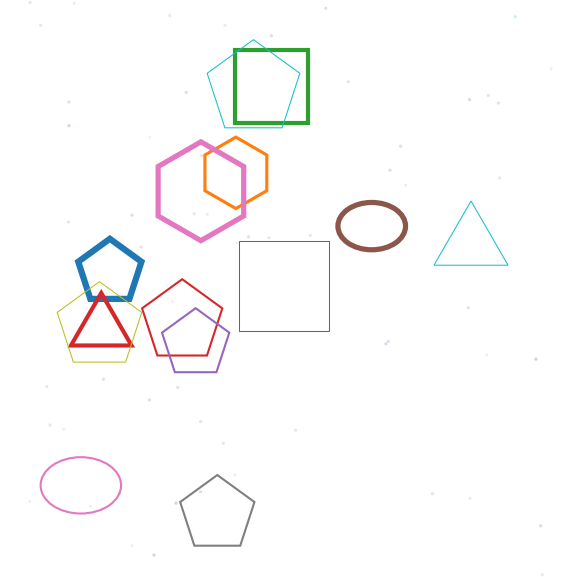[{"shape": "square", "thickness": 0.5, "radius": 0.39, "center": [0.492, 0.504]}, {"shape": "pentagon", "thickness": 3, "radius": 0.29, "center": [0.19, 0.528]}, {"shape": "hexagon", "thickness": 1.5, "radius": 0.31, "center": [0.408, 0.7]}, {"shape": "square", "thickness": 2, "radius": 0.31, "center": [0.47, 0.85]}, {"shape": "pentagon", "thickness": 1, "radius": 0.37, "center": [0.315, 0.443]}, {"shape": "triangle", "thickness": 2, "radius": 0.3, "center": [0.175, 0.431]}, {"shape": "pentagon", "thickness": 1, "radius": 0.31, "center": [0.339, 0.404]}, {"shape": "oval", "thickness": 2.5, "radius": 0.29, "center": [0.644, 0.608]}, {"shape": "oval", "thickness": 1, "radius": 0.35, "center": [0.14, 0.159]}, {"shape": "hexagon", "thickness": 2.5, "radius": 0.43, "center": [0.348, 0.668]}, {"shape": "pentagon", "thickness": 1, "radius": 0.34, "center": [0.376, 0.109]}, {"shape": "pentagon", "thickness": 0.5, "radius": 0.38, "center": [0.172, 0.434]}, {"shape": "pentagon", "thickness": 0.5, "radius": 0.42, "center": [0.439, 0.846]}, {"shape": "triangle", "thickness": 0.5, "radius": 0.37, "center": [0.816, 0.577]}]